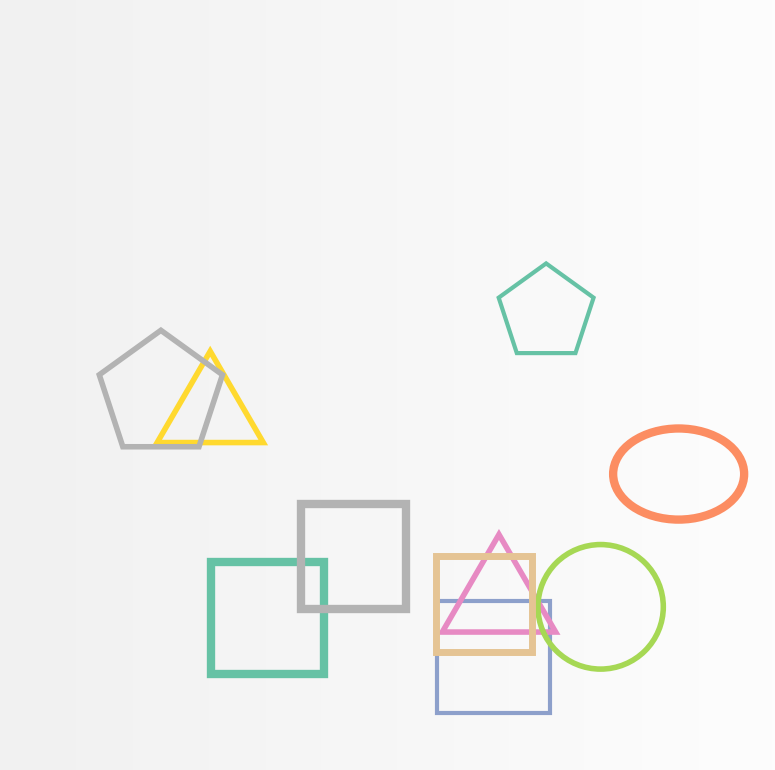[{"shape": "pentagon", "thickness": 1.5, "radius": 0.32, "center": [0.705, 0.594]}, {"shape": "square", "thickness": 3, "radius": 0.36, "center": [0.345, 0.197]}, {"shape": "oval", "thickness": 3, "radius": 0.42, "center": [0.876, 0.384]}, {"shape": "square", "thickness": 1.5, "radius": 0.36, "center": [0.637, 0.147]}, {"shape": "triangle", "thickness": 2, "radius": 0.42, "center": [0.644, 0.221]}, {"shape": "circle", "thickness": 2, "radius": 0.4, "center": [0.775, 0.212]}, {"shape": "triangle", "thickness": 2, "radius": 0.4, "center": [0.271, 0.465]}, {"shape": "square", "thickness": 2.5, "radius": 0.31, "center": [0.624, 0.216]}, {"shape": "pentagon", "thickness": 2, "radius": 0.42, "center": [0.208, 0.487]}, {"shape": "square", "thickness": 3, "radius": 0.34, "center": [0.456, 0.277]}]